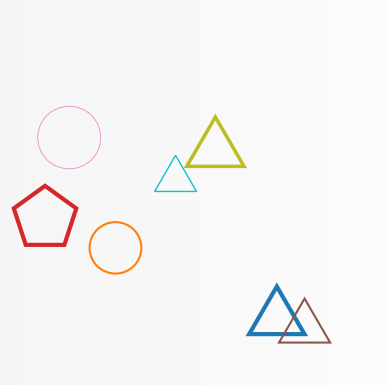[{"shape": "triangle", "thickness": 3, "radius": 0.41, "center": [0.714, 0.173]}, {"shape": "circle", "thickness": 1.5, "radius": 0.33, "center": [0.298, 0.356]}, {"shape": "pentagon", "thickness": 3, "radius": 0.42, "center": [0.116, 0.433]}, {"shape": "triangle", "thickness": 1.5, "radius": 0.38, "center": [0.786, 0.148]}, {"shape": "circle", "thickness": 0.5, "radius": 0.41, "center": [0.179, 0.643]}, {"shape": "triangle", "thickness": 2.5, "radius": 0.43, "center": [0.556, 0.611]}, {"shape": "triangle", "thickness": 1, "radius": 0.31, "center": [0.453, 0.534]}]